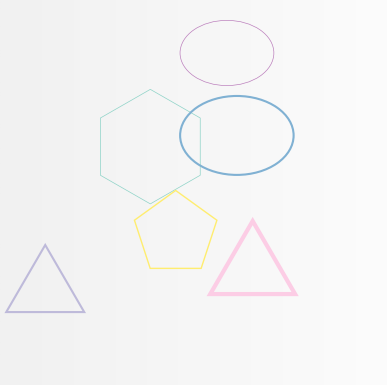[{"shape": "hexagon", "thickness": 0.5, "radius": 0.74, "center": [0.388, 0.619]}, {"shape": "triangle", "thickness": 1.5, "radius": 0.58, "center": [0.117, 0.248]}, {"shape": "oval", "thickness": 1.5, "radius": 0.73, "center": [0.611, 0.648]}, {"shape": "triangle", "thickness": 3, "radius": 0.63, "center": [0.652, 0.299]}, {"shape": "oval", "thickness": 0.5, "radius": 0.61, "center": [0.586, 0.862]}, {"shape": "pentagon", "thickness": 1, "radius": 0.56, "center": [0.453, 0.393]}]